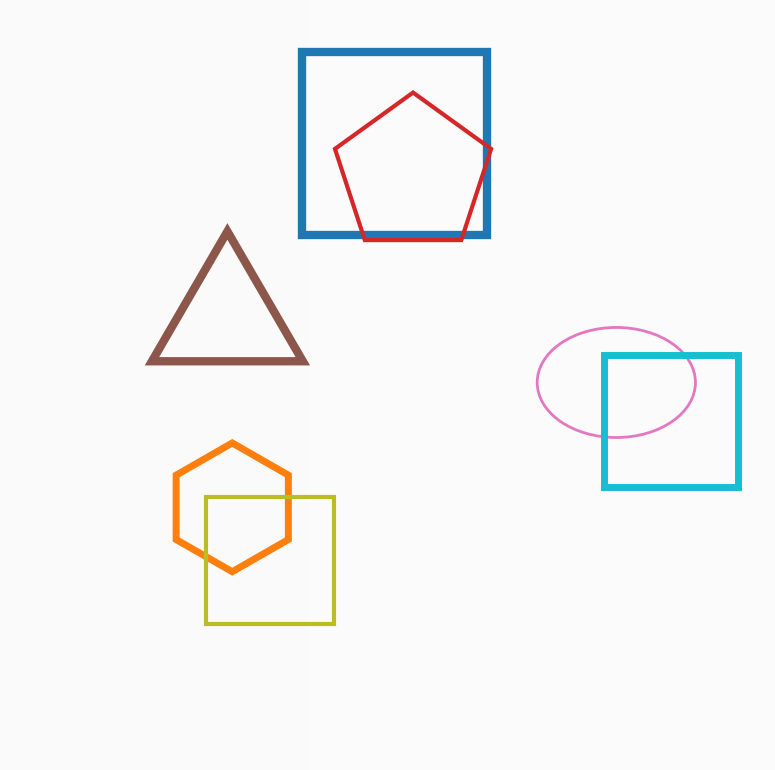[{"shape": "square", "thickness": 3, "radius": 0.6, "center": [0.509, 0.813]}, {"shape": "hexagon", "thickness": 2.5, "radius": 0.42, "center": [0.3, 0.341]}, {"shape": "pentagon", "thickness": 1.5, "radius": 0.53, "center": [0.533, 0.774]}, {"shape": "triangle", "thickness": 3, "radius": 0.56, "center": [0.293, 0.587]}, {"shape": "oval", "thickness": 1, "radius": 0.51, "center": [0.795, 0.503]}, {"shape": "square", "thickness": 1.5, "radius": 0.41, "center": [0.348, 0.272]}, {"shape": "square", "thickness": 2.5, "radius": 0.43, "center": [0.866, 0.453]}]